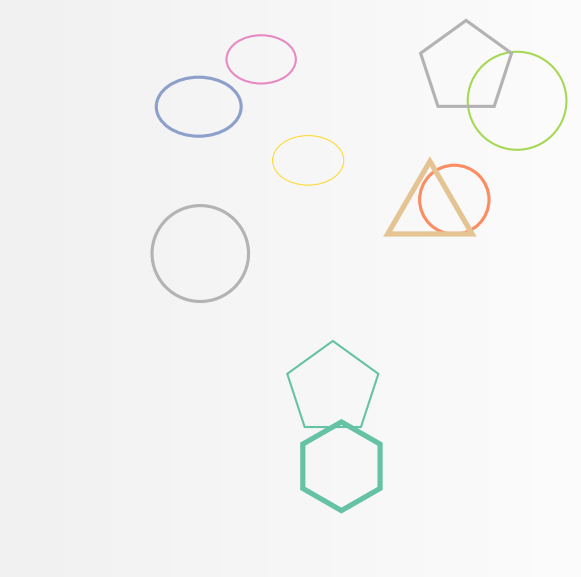[{"shape": "hexagon", "thickness": 2.5, "radius": 0.38, "center": [0.587, 0.192]}, {"shape": "pentagon", "thickness": 1, "radius": 0.41, "center": [0.573, 0.326]}, {"shape": "circle", "thickness": 1.5, "radius": 0.3, "center": [0.782, 0.653]}, {"shape": "oval", "thickness": 1.5, "radius": 0.36, "center": [0.342, 0.814]}, {"shape": "oval", "thickness": 1, "radius": 0.3, "center": [0.449, 0.896]}, {"shape": "circle", "thickness": 1, "radius": 0.42, "center": [0.89, 0.825]}, {"shape": "oval", "thickness": 0.5, "radius": 0.31, "center": [0.53, 0.721]}, {"shape": "triangle", "thickness": 2.5, "radius": 0.42, "center": [0.74, 0.636]}, {"shape": "pentagon", "thickness": 1.5, "radius": 0.41, "center": [0.802, 0.882]}, {"shape": "circle", "thickness": 1.5, "radius": 0.42, "center": [0.345, 0.56]}]